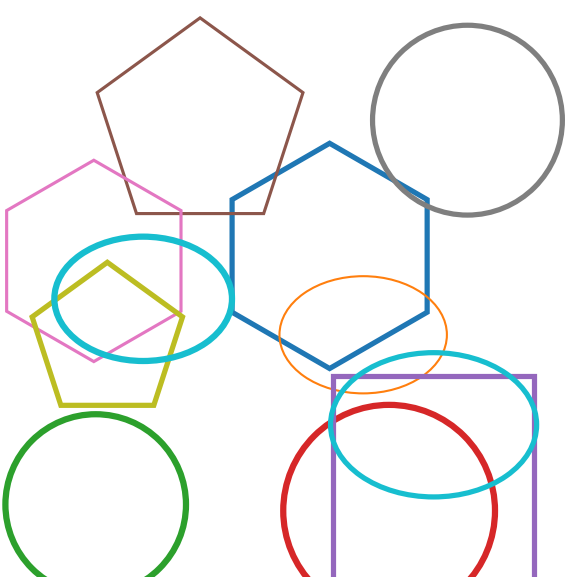[{"shape": "hexagon", "thickness": 2.5, "radius": 0.98, "center": [0.571, 0.556]}, {"shape": "oval", "thickness": 1, "radius": 0.72, "center": [0.629, 0.419]}, {"shape": "circle", "thickness": 3, "radius": 0.78, "center": [0.166, 0.126]}, {"shape": "circle", "thickness": 3, "radius": 0.92, "center": [0.674, 0.115]}, {"shape": "square", "thickness": 2.5, "radius": 0.87, "center": [0.751, 0.173]}, {"shape": "pentagon", "thickness": 1.5, "radius": 0.94, "center": [0.346, 0.781]}, {"shape": "hexagon", "thickness": 1.5, "radius": 0.87, "center": [0.162, 0.547]}, {"shape": "circle", "thickness": 2.5, "radius": 0.82, "center": [0.809, 0.791]}, {"shape": "pentagon", "thickness": 2.5, "radius": 0.68, "center": [0.186, 0.408]}, {"shape": "oval", "thickness": 3, "radius": 0.77, "center": [0.248, 0.482]}, {"shape": "oval", "thickness": 2.5, "radius": 0.89, "center": [0.751, 0.264]}]